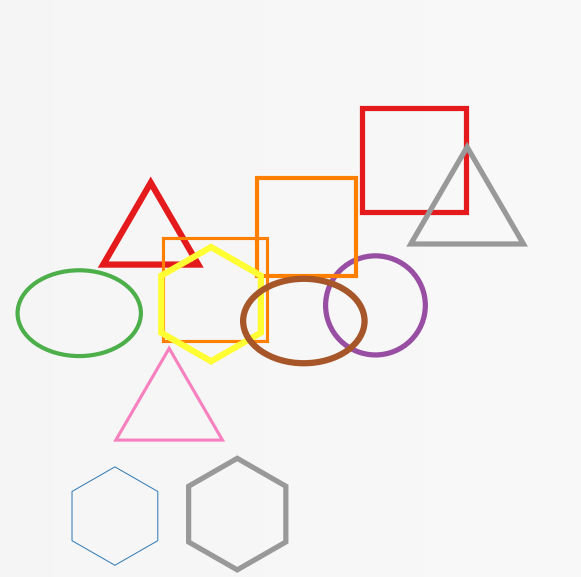[{"shape": "triangle", "thickness": 3, "radius": 0.47, "center": [0.259, 0.588]}, {"shape": "square", "thickness": 2.5, "radius": 0.45, "center": [0.712, 0.722]}, {"shape": "hexagon", "thickness": 0.5, "radius": 0.43, "center": [0.198, 0.106]}, {"shape": "oval", "thickness": 2, "radius": 0.53, "center": [0.136, 0.457]}, {"shape": "circle", "thickness": 2.5, "radius": 0.43, "center": [0.646, 0.47]}, {"shape": "square", "thickness": 2, "radius": 0.43, "center": [0.527, 0.606]}, {"shape": "square", "thickness": 1.5, "radius": 0.45, "center": [0.37, 0.498]}, {"shape": "hexagon", "thickness": 3, "radius": 0.49, "center": [0.363, 0.472]}, {"shape": "oval", "thickness": 3, "radius": 0.52, "center": [0.523, 0.443]}, {"shape": "triangle", "thickness": 1.5, "radius": 0.53, "center": [0.291, 0.29]}, {"shape": "hexagon", "thickness": 2.5, "radius": 0.48, "center": [0.408, 0.109]}, {"shape": "triangle", "thickness": 2.5, "radius": 0.56, "center": [0.804, 0.633]}]